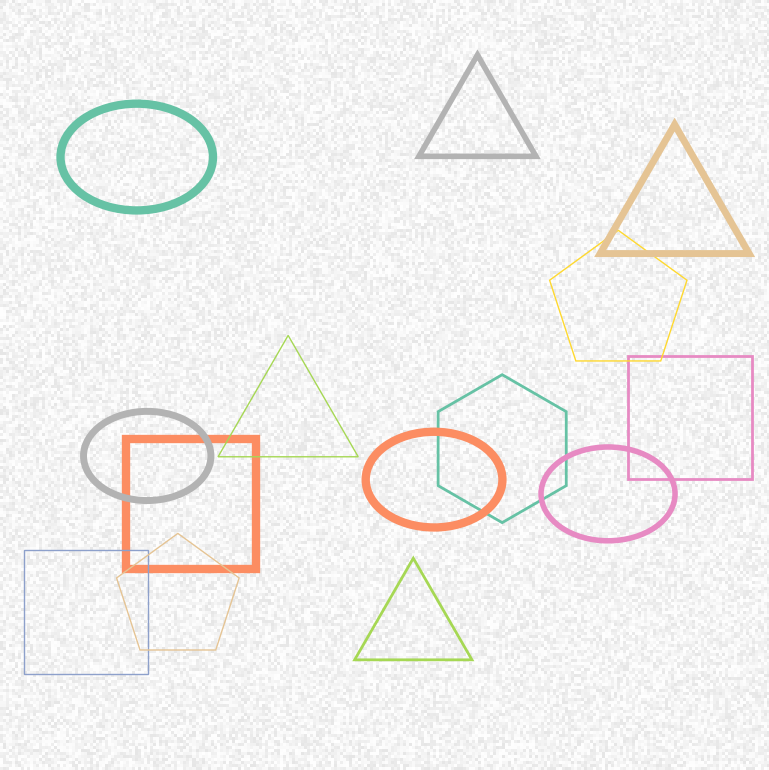[{"shape": "hexagon", "thickness": 1, "radius": 0.48, "center": [0.652, 0.417]}, {"shape": "oval", "thickness": 3, "radius": 0.5, "center": [0.178, 0.796]}, {"shape": "square", "thickness": 3, "radius": 0.42, "center": [0.248, 0.346]}, {"shape": "oval", "thickness": 3, "radius": 0.44, "center": [0.564, 0.377]}, {"shape": "square", "thickness": 0.5, "radius": 0.4, "center": [0.112, 0.206]}, {"shape": "square", "thickness": 1, "radius": 0.4, "center": [0.896, 0.458]}, {"shape": "oval", "thickness": 2, "radius": 0.44, "center": [0.79, 0.359]}, {"shape": "triangle", "thickness": 1, "radius": 0.44, "center": [0.537, 0.187]}, {"shape": "triangle", "thickness": 0.5, "radius": 0.53, "center": [0.374, 0.459]}, {"shape": "pentagon", "thickness": 0.5, "radius": 0.47, "center": [0.803, 0.607]}, {"shape": "pentagon", "thickness": 0.5, "radius": 0.42, "center": [0.231, 0.224]}, {"shape": "triangle", "thickness": 2.5, "radius": 0.56, "center": [0.876, 0.727]}, {"shape": "oval", "thickness": 2.5, "radius": 0.41, "center": [0.191, 0.408]}, {"shape": "triangle", "thickness": 2, "radius": 0.44, "center": [0.62, 0.841]}]